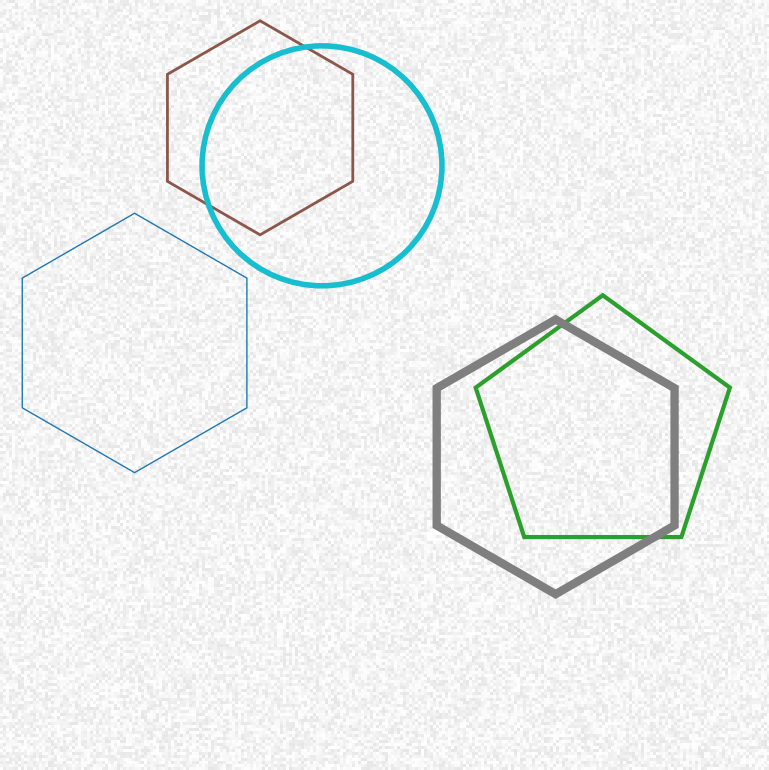[{"shape": "hexagon", "thickness": 0.5, "radius": 0.84, "center": [0.175, 0.555]}, {"shape": "pentagon", "thickness": 1.5, "radius": 0.87, "center": [0.783, 0.443]}, {"shape": "hexagon", "thickness": 1, "radius": 0.69, "center": [0.338, 0.834]}, {"shape": "hexagon", "thickness": 3, "radius": 0.89, "center": [0.722, 0.407]}, {"shape": "circle", "thickness": 2, "radius": 0.78, "center": [0.418, 0.785]}]